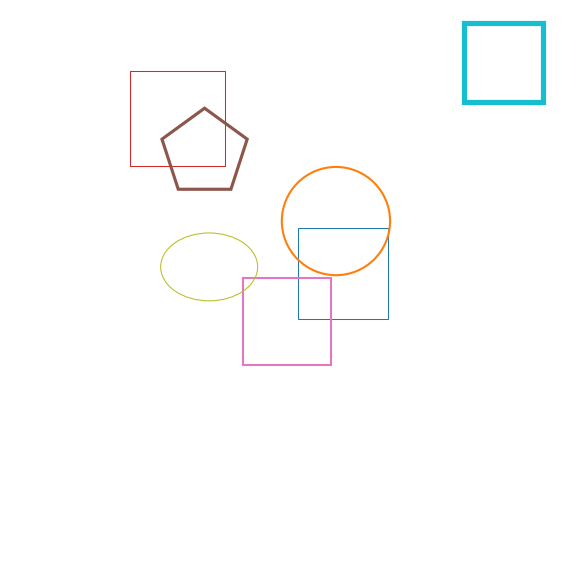[{"shape": "square", "thickness": 0.5, "radius": 0.39, "center": [0.594, 0.526]}, {"shape": "circle", "thickness": 1, "radius": 0.47, "center": [0.582, 0.616]}, {"shape": "square", "thickness": 0.5, "radius": 0.41, "center": [0.307, 0.794]}, {"shape": "pentagon", "thickness": 1.5, "radius": 0.39, "center": [0.354, 0.734]}, {"shape": "square", "thickness": 1, "radius": 0.38, "center": [0.497, 0.443]}, {"shape": "oval", "thickness": 0.5, "radius": 0.42, "center": [0.362, 0.537]}, {"shape": "square", "thickness": 2.5, "radius": 0.34, "center": [0.871, 0.891]}]